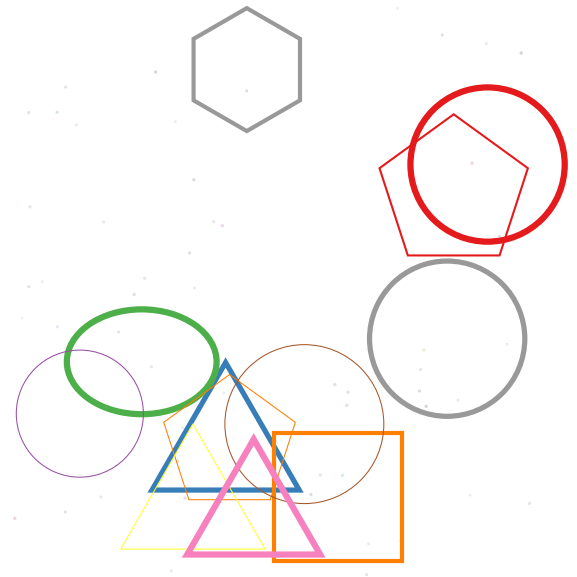[{"shape": "pentagon", "thickness": 1, "radius": 0.68, "center": [0.786, 0.666]}, {"shape": "circle", "thickness": 3, "radius": 0.67, "center": [0.844, 0.714]}, {"shape": "triangle", "thickness": 2.5, "radius": 0.74, "center": [0.391, 0.224]}, {"shape": "oval", "thickness": 3, "radius": 0.65, "center": [0.245, 0.373]}, {"shape": "circle", "thickness": 0.5, "radius": 0.55, "center": [0.138, 0.283]}, {"shape": "square", "thickness": 2, "radius": 0.55, "center": [0.586, 0.138]}, {"shape": "pentagon", "thickness": 0.5, "radius": 0.6, "center": [0.397, 0.231]}, {"shape": "triangle", "thickness": 0.5, "radius": 0.72, "center": [0.334, 0.121]}, {"shape": "circle", "thickness": 0.5, "radius": 0.69, "center": [0.527, 0.265]}, {"shape": "triangle", "thickness": 3, "radius": 0.66, "center": [0.439, 0.105]}, {"shape": "circle", "thickness": 2.5, "radius": 0.67, "center": [0.774, 0.413]}, {"shape": "hexagon", "thickness": 2, "radius": 0.53, "center": [0.427, 0.879]}]